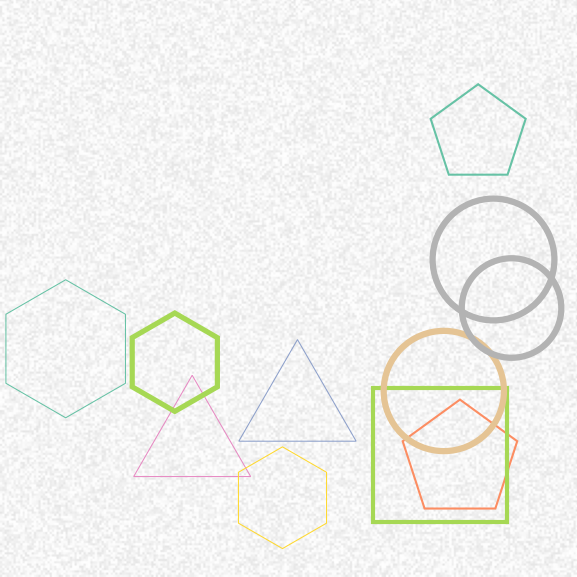[{"shape": "pentagon", "thickness": 1, "radius": 0.43, "center": [0.828, 0.767]}, {"shape": "hexagon", "thickness": 0.5, "radius": 0.6, "center": [0.114, 0.395]}, {"shape": "pentagon", "thickness": 1, "radius": 0.52, "center": [0.796, 0.203]}, {"shape": "triangle", "thickness": 0.5, "radius": 0.59, "center": [0.515, 0.294]}, {"shape": "triangle", "thickness": 0.5, "radius": 0.58, "center": [0.333, 0.232]}, {"shape": "hexagon", "thickness": 2.5, "radius": 0.43, "center": [0.303, 0.372]}, {"shape": "square", "thickness": 2, "radius": 0.58, "center": [0.762, 0.211]}, {"shape": "hexagon", "thickness": 0.5, "radius": 0.44, "center": [0.489, 0.137]}, {"shape": "circle", "thickness": 3, "radius": 0.52, "center": [0.769, 0.322]}, {"shape": "circle", "thickness": 3, "radius": 0.53, "center": [0.855, 0.55]}, {"shape": "circle", "thickness": 3, "radius": 0.43, "center": [0.886, 0.466]}]